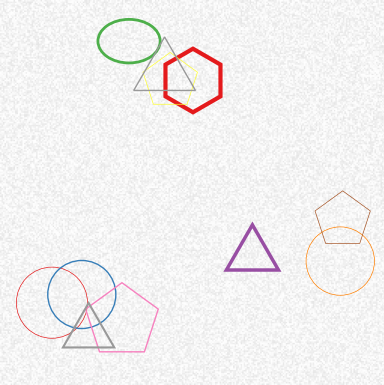[{"shape": "circle", "thickness": 0.5, "radius": 0.46, "center": [0.135, 0.214]}, {"shape": "hexagon", "thickness": 3, "radius": 0.41, "center": [0.501, 0.791]}, {"shape": "circle", "thickness": 1, "radius": 0.44, "center": [0.212, 0.235]}, {"shape": "oval", "thickness": 2, "radius": 0.4, "center": [0.335, 0.893]}, {"shape": "triangle", "thickness": 2.5, "radius": 0.39, "center": [0.656, 0.338]}, {"shape": "circle", "thickness": 0.5, "radius": 0.44, "center": [0.884, 0.322]}, {"shape": "pentagon", "thickness": 0.5, "radius": 0.37, "center": [0.442, 0.789]}, {"shape": "pentagon", "thickness": 0.5, "radius": 0.38, "center": [0.89, 0.429]}, {"shape": "pentagon", "thickness": 1, "radius": 0.5, "center": [0.317, 0.166]}, {"shape": "triangle", "thickness": 1, "radius": 0.46, "center": [0.428, 0.811]}, {"shape": "triangle", "thickness": 1.5, "radius": 0.38, "center": [0.23, 0.136]}]